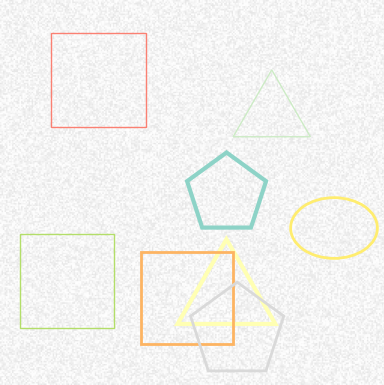[{"shape": "pentagon", "thickness": 3, "radius": 0.54, "center": [0.588, 0.496]}, {"shape": "triangle", "thickness": 3, "radius": 0.73, "center": [0.588, 0.232]}, {"shape": "square", "thickness": 1, "radius": 0.62, "center": [0.256, 0.792]}, {"shape": "square", "thickness": 2, "radius": 0.6, "center": [0.486, 0.226]}, {"shape": "square", "thickness": 1, "radius": 0.61, "center": [0.174, 0.27]}, {"shape": "pentagon", "thickness": 2, "radius": 0.64, "center": [0.616, 0.14]}, {"shape": "triangle", "thickness": 1, "radius": 0.58, "center": [0.706, 0.703]}, {"shape": "oval", "thickness": 2, "radius": 0.56, "center": [0.868, 0.408]}]